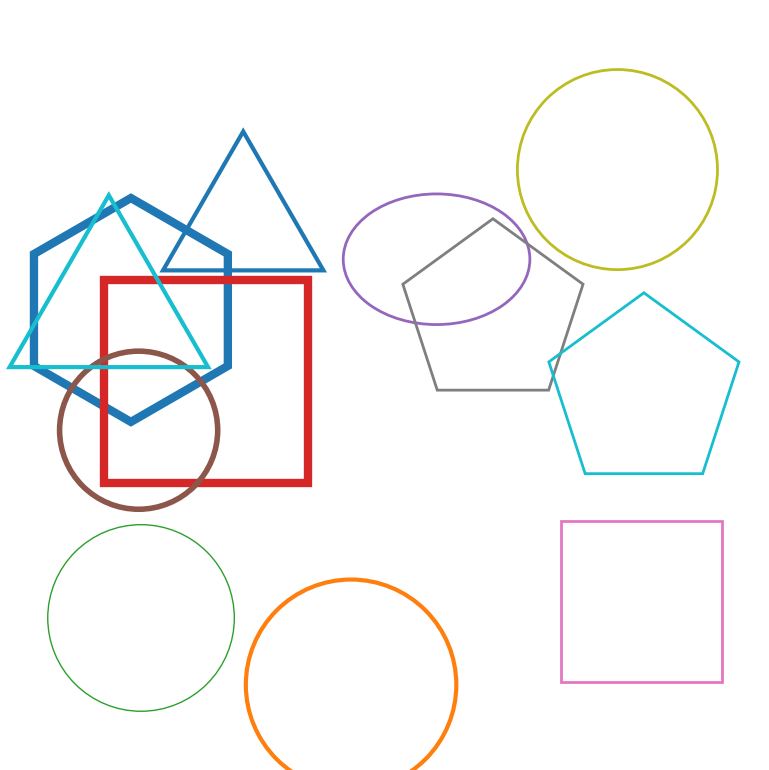[{"shape": "hexagon", "thickness": 3, "radius": 0.73, "center": [0.17, 0.597]}, {"shape": "triangle", "thickness": 1.5, "radius": 0.6, "center": [0.316, 0.709]}, {"shape": "circle", "thickness": 1.5, "radius": 0.68, "center": [0.456, 0.111]}, {"shape": "circle", "thickness": 0.5, "radius": 0.61, "center": [0.183, 0.197]}, {"shape": "square", "thickness": 3, "radius": 0.66, "center": [0.268, 0.505]}, {"shape": "oval", "thickness": 1, "radius": 0.61, "center": [0.567, 0.663]}, {"shape": "circle", "thickness": 2, "radius": 0.51, "center": [0.18, 0.441]}, {"shape": "square", "thickness": 1, "radius": 0.52, "center": [0.834, 0.218]}, {"shape": "pentagon", "thickness": 1, "radius": 0.62, "center": [0.64, 0.593]}, {"shape": "circle", "thickness": 1, "radius": 0.65, "center": [0.802, 0.78]}, {"shape": "pentagon", "thickness": 1, "radius": 0.65, "center": [0.836, 0.49]}, {"shape": "triangle", "thickness": 1.5, "radius": 0.74, "center": [0.141, 0.598]}]